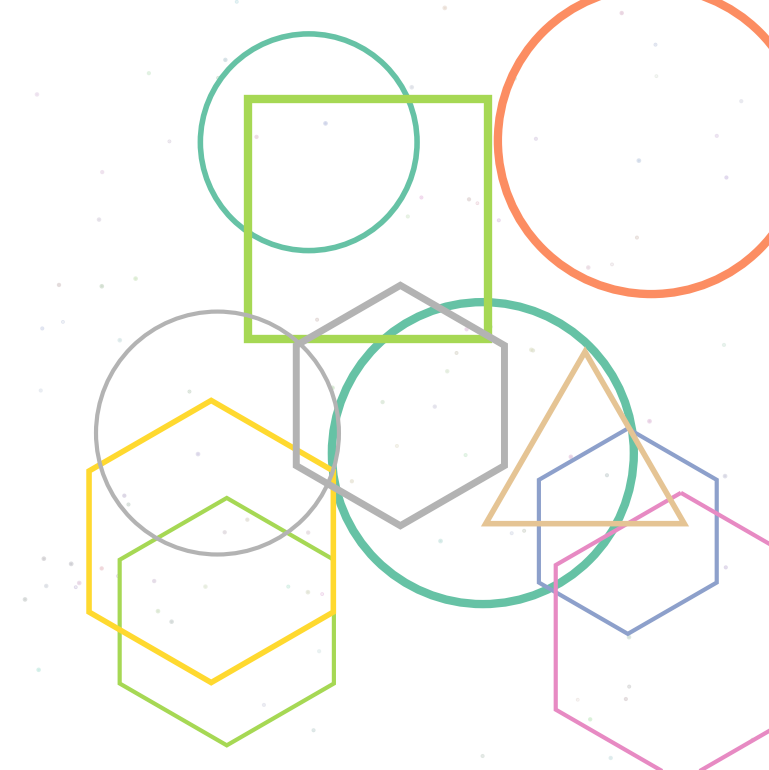[{"shape": "circle", "thickness": 3, "radius": 0.98, "center": [0.627, 0.412]}, {"shape": "circle", "thickness": 2, "radius": 0.7, "center": [0.401, 0.815]}, {"shape": "circle", "thickness": 3, "radius": 1.0, "center": [0.846, 0.817]}, {"shape": "hexagon", "thickness": 1.5, "radius": 0.67, "center": [0.815, 0.31]}, {"shape": "hexagon", "thickness": 1.5, "radius": 0.94, "center": [0.884, 0.172]}, {"shape": "square", "thickness": 3, "radius": 0.78, "center": [0.478, 0.716]}, {"shape": "hexagon", "thickness": 1.5, "radius": 0.8, "center": [0.295, 0.193]}, {"shape": "hexagon", "thickness": 2, "radius": 0.92, "center": [0.274, 0.297]}, {"shape": "triangle", "thickness": 2, "radius": 0.74, "center": [0.76, 0.394]}, {"shape": "hexagon", "thickness": 2.5, "radius": 0.78, "center": [0.52, 0.473]}, {"shape": "circle", "thickness": 1.5, "radius": 0.79, "center": [0.282, 0.438]}]